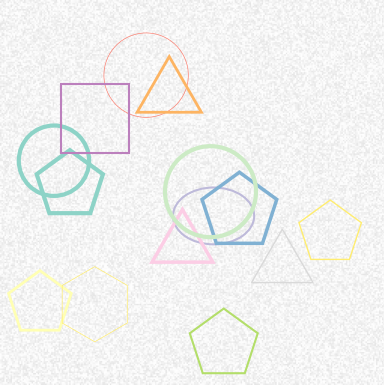[{"shape": "circle", "thickness": 3, "radius": 0.46, "center": [0.14, 0.583]}, {"shape": "pentagon", "thickness": 3, "radius": 0.45, "center": [0.181, 0.52]}, {"shape": "pentagon", "thickness": 2, "radius": 0.43, "center": [0.104, 0.212]}, {"shape": "oval", "thickness": 1.5, "radius": 0.53, "center": [0.555, 0.439]}, {"shape": "circle", "thickness": 0.5, "radius": 0.55, "center": [0.38, 0.805]}, {"shape": "pentagon", "thickness": 2.5, "radius": 0.51, "center": [0.622, 0.451]}, {"shape": "triangle", "thickness": 2, "radius": 0.48, "center": [0.44, 0.757]}, {"shape": "pentagon", "thickness": 1.5, "radius": 0.46, "center": [0.581, 0.106]}, {"shape": "triangle", "thickness": 2.5, "radius": 0.46, "center": [0.474, 0.365]}, {"shape": "triangle", "thickness": 1, "radius": 0.46, "center": [0.733, 0.312]}, {"shape": "square", "thickness": 1.5, "radius": 0.44, "center": [0.246, 0.692]}, {"shape": "circle", "thickness": 3, "radius": 0.59, "center": [0.547, 0.502]}, {"shape": "hexagon", "thickness": 0.5, "radius": 0.49, "center": [0.246, 0.21]}, {"shape": "pentagon", "thickness": 1, "radius": 0.43, "center": [0.858, 0.395]}]